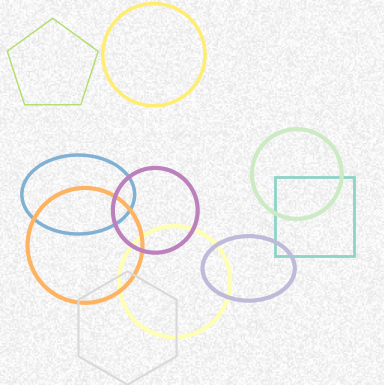[{"shape": "square", "thickness": 2, "radius": 0.51, "center": [0.818, 0.438]}, {"shape": "circle", "thickness": 3, "radius": 0.72, "center": [0.454, 0.268]}, {"shape": "oval", "thickness": 3, "radius": 0.6, "center": [0.646, 0.303]}, {"shape": "oval", "thickness": 2.5, "radius": 0.73, "center": [0.203, 0.495]}, {"shape": "circle", "thickness": 3, "radius": 0.75, "center": [0.221, 0.363]}, {"shape": "pentagon", "thickness": 1, "radius": 0.62, "center": [0.137, 0.828]}, {"shape": "hexagon", "thickness": 1.5, "radius": 0.74, "center": [0.331, 0.148]}, {"shape": "circle", "thickness": 3, "radius": 0.55, "center": [0.403, 0.454]}, {"shape": "circle", "thickness": 3, "radius": 0.58, "center": [0.771, 0.548]}, {"shape": "circle", "thickness": 2.5, "radius": 0.66, "center": [0.4, 0.858]}]